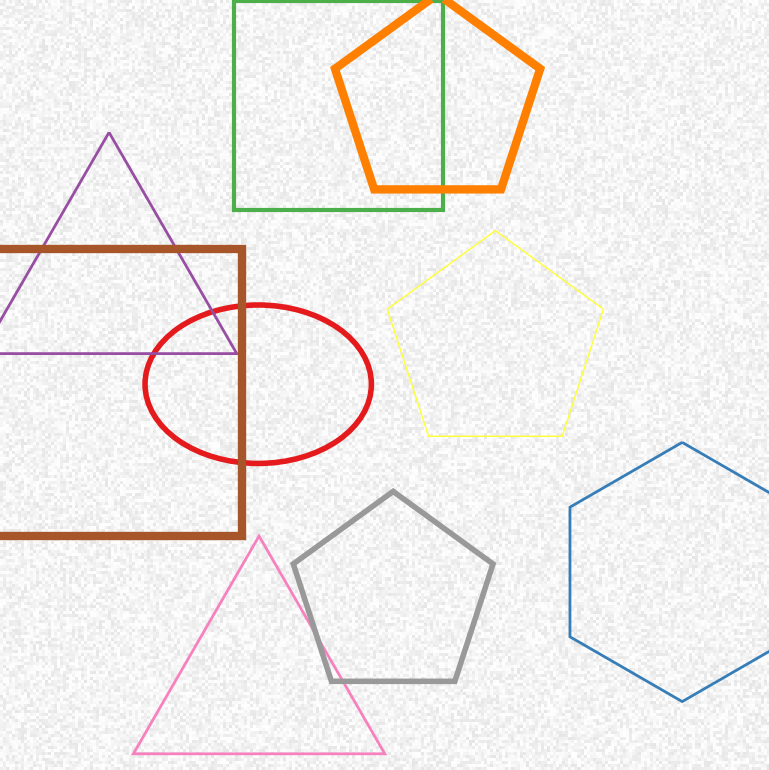[{"shape": "oval", "thickness": 2, "radius": 0.73, "center": [0.335, 0.501]}, {"shape": "hexagon", "thickness": 1, "radius": 0.84, "center": [0.886, 0.257]}, {"shape": "square", "thickness": 1.5, "radius": 0.68, "center": [0.439, 0.863]}, {"shape": "triangle", "thickness": 1, "radius": 0.96, "center": [0.142, 0.637]}, {"shape": "pentagon", "thickness": 3, "radius": 0.7, "center": [0.568, 0.867]}, {"shape": "pentagon", "thickness": 0.5, "radius": 0.74, "center": [0.643, 0.553]}, {"shape": "square", "thickness": 3, "radius": 0.93, "center": [0.128, 0.49]}, {"shape": "triangle", "thickness": 1, "radius": 0.94, "center": [0.336, 0.115]}, {"shape": "pentagon", "thickness": 2, "radius": 0.68, "center": [0.511, 0.225]}]